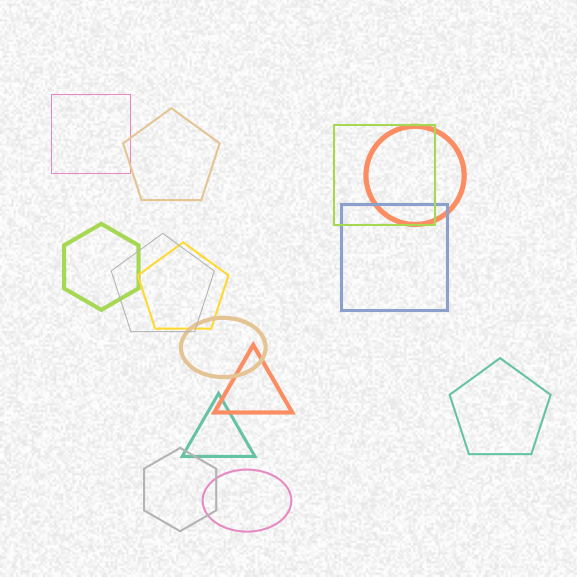[{"shape": "triangle", "thickness": 1.5, "radius": 0.36, "center": [0.378, 0.245]}, {"shape": "pentagon", "thickness": 1, "radius": 0.46, "center": [0.866, 0.287]}, {"shape": "circle", "thickness": 2.5, "radius": 0.42, "center": [0.719, 0.695]}, {"shape": "triangle", "thickness": 2, "radius": 0.39, "center": [0.439, 0.324]}, {"shape": "square", "thickness": 1.5, "radius": 0.46, "center": [0.682, 0.554]}, {"shape": "oval", "thickness": 1, "radius": 0.38, "center": [0.428, 0.132]}, {"shape": "square", "thickness": 0.5, "radius": 0.34, "center": [0.156, 0.768]}, {"shape": "square", "thickness": 1, "radius": 0.43, "center": [0.665, 0.697]}, {"shape": "hexagon", "thickness": 2, "radius": 0.37, "center": [0.175, 0.537]}, {"shape": "pentagon", "thickness": 1, "radius": 0.41, "center": [0.317, 0.497]}, {"shape": "oval", "thickness": 2, "radius": 0.37, "center": [0.387, 0.397]}, {"shape": "pentagon", "thickness": 1, "radius": 0.44, "center": [0.297, 0.724]}, {"shape": "hexagon", "thickness": 1, "radius": 0.36, "center": [0.312, 0.151]}, {"shape": "pentagon", "thickness": 0.5, "radius": 0.47, "center": [0.282, 0.501]}]